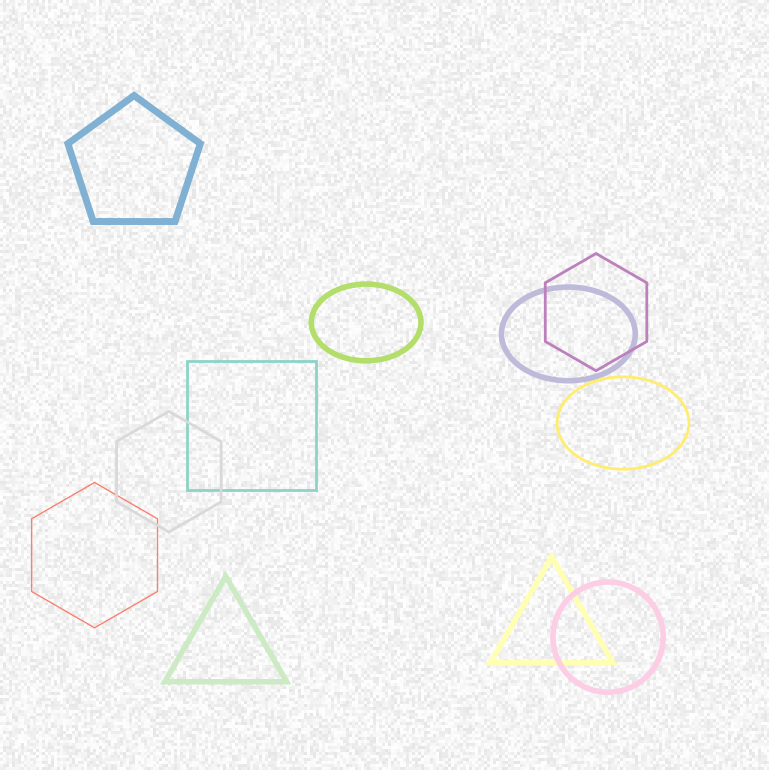[{"shape": "square", "thickness": 1, "radius": 0.42, "center": [0.327, 0.447]}, {"shape": "triangle", "thickness": 2, "radius": 0.46, "center": [0.716, 0.185]}, {"shape": "oval", "thickness": 2, "radius": 0.43, "center": [0.738, 0.566]}, {"shape": "hexagon", "thickness": 0.5, "radius": 0.47, "center": [0.123, 0.279]}, {"shape": "pentagon", "thickness": 2.5, "radius": 0.45, "center": [0.174, 0.785]}, {"shape": "oval", "thickness": 2, "radius": 0.36, "center": [0.476, 0.581]}, {"shape": "circle", "thickness": 2, "radius": 0.36, "center": [0.79, 0.173]}, {"shape": "hexagon", "thickness": 1, "radius": 0.39, "center": [0.219, 0.387]}, {"shape": "hexagon", "thickness": 1, "radius": 0.38, "center": [0.774, 0.595]}, {"shape": "triangle", "thickness": 2, "radius": 0.46, "center": [0.293, 0.16]}, {"shape": "oval", "thickness": 1, "radius": 0.43, "center": [0.809, 0.451]}]